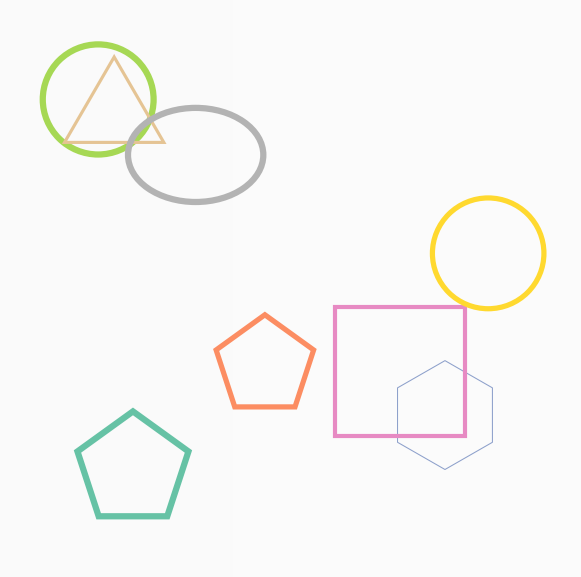[{"shape": "pentagon", "thickness": 3, "radius": 0.5, "center": [0.229, 0.186]}, {"shape": "pentagon", "thickness": 2.5, "radius": 0.44, "center": [0.456, 0.366]}, {"shape": "hexagon", "thickness": 0.5, "radius": 0.47, "center": [0.766, 0.28]}, {"shape": "square", "thickness": 2, "radius": 0.56, "center": [0.688, 0.356]}, {"shape": "circle", "thickness": 3, "radius": 0.48, "center": [0.169, 0.827]}, {"shape": "circle", "thickness": 2.5, "radius": 0.48, "center": [0.84, 0.56]}, {"shape": "triangle", "thickness": 1.5, "radius": 0.49, "center": [0.196, 0.802]}, {"shape": "oval", "thickness": 3, "radius": 0.58, "center": [0.337, 0.731]}]